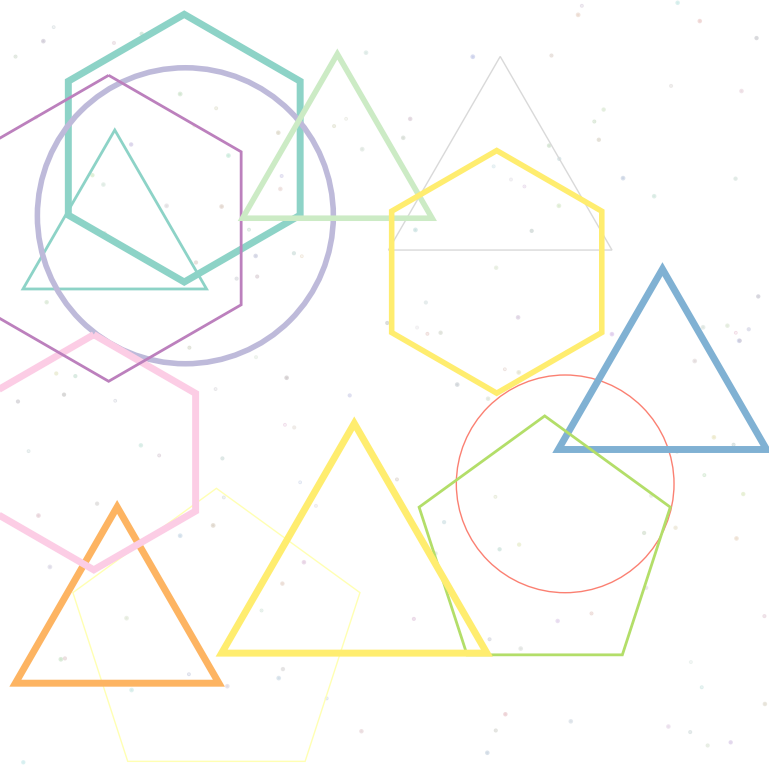[{"shape": "hexagon", "thickness": 2.5, "radius": 0.87, "center": [0.239, 0.808]}, {"shape": "triangle", "thickness": 1, "radius": 0.69, "center": [0.149, 0.694]}, {"shape": "pentagon", "thickness": 0.5, "radius": 0.98, "center": [0.281, 0.17]}, {"shape": "circle", "thickness": 2, "radius": 0.96, "center": [0.241, 0.72]}, {"shape": "circle", "thickness": 0.5, "radius": 0.71, "center": [0.734, 0.372]}, {"shape": "triangle", "thickness": 2.5, "radius": 0.78, "center": [0.86, 0.494]}, {"shape": "triangle", "thickness": 2.5, "radius": 0.76, "center": [0.152, 0.189]}, {"shape": "pentagon", "thickness": 1, "radius": 0.86, "center": [0.707, 0.288]}, {"shape": "hexagon", "thickness": 2.5, "radius": 0.76, "center": [0.122, 0.413]}, {"shape": "triangle", "thickness": 0.5, "radius": 0.84, "center": [0.65, 0.759]}, {"shape": "hexagon", "thickness": 1, "radius": 0.99, "center": [0.141, 0.704]}, {"shape": "triangle", "thickness": 2, "radius": 0.71, "center": [0.438, 0.788]}, {"shape": "triangle", "thickness": 2.5, "radius": 0.99, "center": [0.46, 0.251]}, {"shape": "hexagon", "thickness": 2, "radius": 0.79, "center": [0.645, 0.647]}]